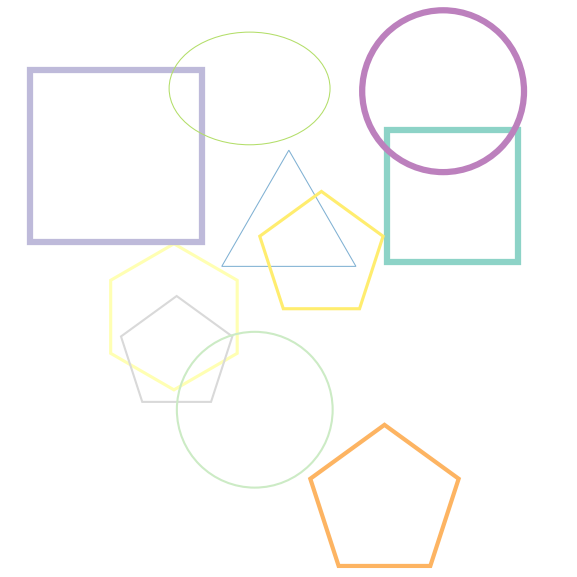[{"shape": "square", "thickness": 3, "radius": 0.57, "center": [0.783, 0.659]}, {"shape": "hexagon", "thickness": 1.5, "radius": 0.63, "center": [0.301, 0.451]}, {"shape": "square", "thickness": 3, "radius": 0.74, "center": [0.2, 0.729]}, {"shape": "triangle", "thickness": 0.5, "radius": 0.67, "center": [0.5, 0.605]}, {"shape": "pentagon", "thickness": 2, "radius": 0.68, "center": [0.666, 0.128]}, {"shape": "oval", "thickness": 0.5, "radius": 0.7, "center": [0.432, 0.846]}, {"shape": "pentagon", "thickness": 1, "radius": 0.51, "center": [0.306, 0.385]}, {"shape": "circle", "thickness": 3, "radius": 0.7, "center": [0.767, 0.841]}, {"shape": "circle", "thickness": 1, "radius": 0.67, "center": [0.441, 0.29]}, {"shape": "pentagon", "thickness": 1.5, "radius": 0.56, "center": [0.557, 0.555]}]